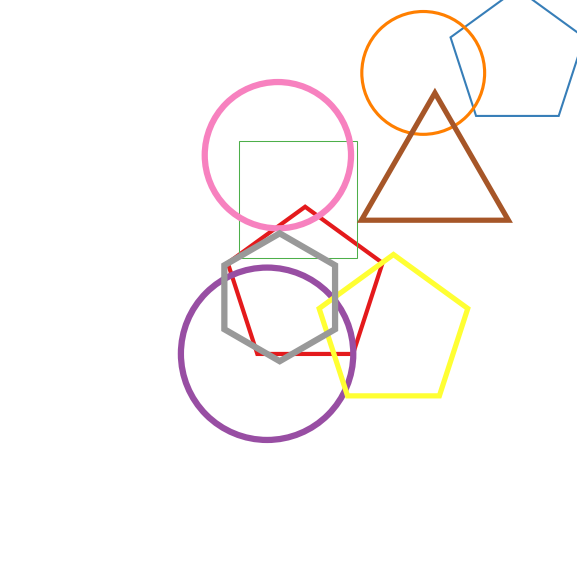[{"shape": "pentagon", "thickness": 2, "radius": 0.7, "center": [0.528, 0.5]}, {"shape": "pentagon", "thickness": 1, "radius": 0.61, "center": [0.896, 0.897]}, {"shape": "square", "thickness": 0.5, "radius": 0.51, "center": [0.516, 0.654]}, {"shape": "circle", "thickness": 3, "radius": 0.75, "center": [0.462, 0.387]}, {"shape": "circle", "thickness": 1.5, "radius": 0.53, "center": [0.733, 0.873]}, {"shape": "pentagon", "thickness": 2.5, "radius": 0.68, "center": [0.681, 0.423]}, {"shape": "triangle", "thickness": 2.5, "radius": 0.73, "center": [0.753, 0.691]}, {"shape": "circle", "thickness": 3, "radius": 0.63, "center": [0.481, 0.73]}, {"shape": "hexagon", "thickness": 3, "radius": 0.55, "center": [0.484, 0.484]}]